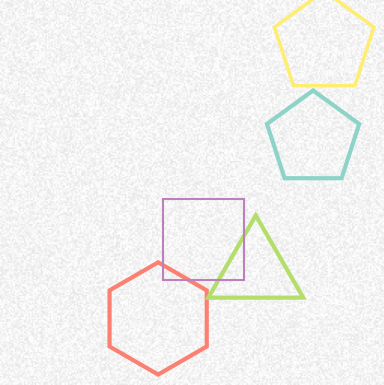[{"shape": "pentagon", "thickness": 3, "radius": 0.63, "center": [0.813, 0.639]}, {"shape": "hexagon", "thickness": 3, "radius": 0.73, "center": [0.411, 0.173]}, {"shape": "triangle", "thickness": 3, "radius": 0.71, "center": [0.664, 0.298]}, {"shape": "square", "thickness": 1.5, "radius": 0.53, "center": [0.529, 0.378]}, {"shape": "pentagon", "thickness": 2.5, "radius": 0.68, "center": [0.842, 0.888]}]